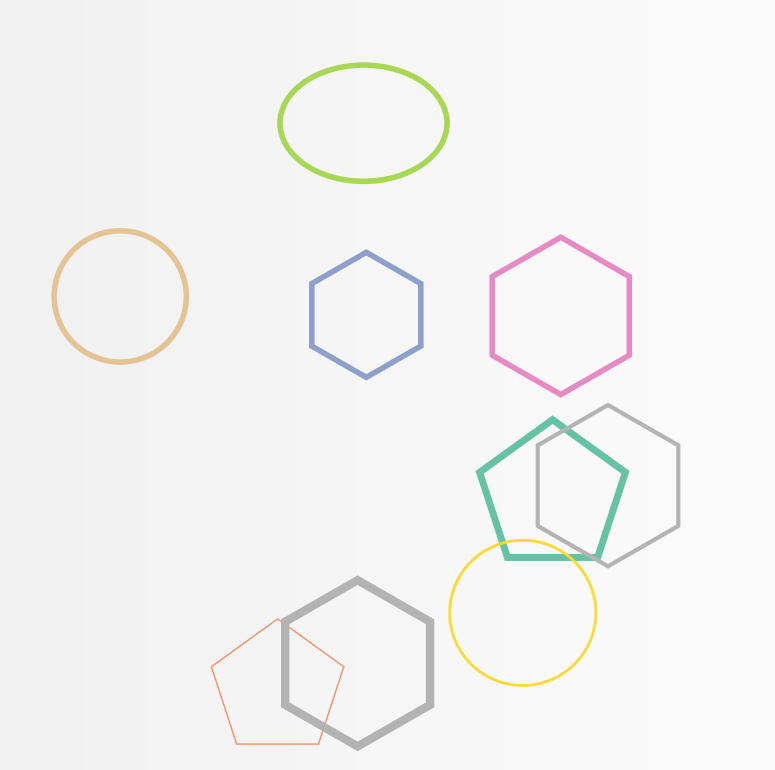[{"shape": "pentagon", "thickness": 2.5, "radius": 0.49, "center": [0.713, 0.356]}, {"shape": "pentagon", "thickness": 0.5, "radius": 0.45, "center": [0.358, 0.106]}, {"shape": "hexagon", "thickness": 2, "radius": 0.41, "center": [0.473, 0.591]}, {"shape": "hexagon", "thickness": 2, "radius": 0.51, "center": [0.724, 0.59]}, {"shape": "oval", "thickness": 2, "radius": 0.54, "center": [0.469, 0.84]}, {"shape": "circle", "thickness": 1, "radius": 0.47, "center": [0.675, 0.204]}, {"shape": "circle", "thickness": 2, "radius": 0.43, "center": [0.155, 0.615]}, {"shape": "hexagon", "thickness": 1.5, "radius": 0.52, "center": [0.785, 0.369]}, {"shape": "hexagon", "thickness": 3, "radius": 0.54, "center": [0.461, 0.139]}]